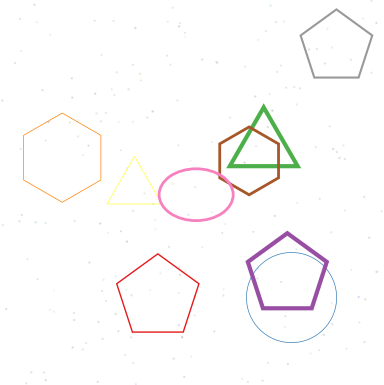[{"shape": "pentagon", "thickness": 1, "radius": 0.56, "center": [0.41, 0.228]}, {"shape": "circle", "thickness": 0.5, "radius": 0.59, "center": [0.757, 0.227]}, {"shape": "triangle", "thickness": 3, "radius": 0.51, "center": [0.685, 0.619]}, {"shape": "pentagon", "thickness": 3, "radius": 0.54, "center": [0.746, 0.286]}, {"shape": "hexagon", "thickness": 0.5, "radius": 0.58, "center": [0.162, 0.59]}, {"shape": "triangle", "thickness": 0.5, "radius": 0.41, "center": [0.349, 0.512]}, {"shape": "hexagon", "thickness": 2, "radius": 0.44, "center": [0.647, 0.582]}, {"shape": "oval", "thickness": 2, "radius": 0.48, "center": [0.509, 0.494]}, {"shape": "pentagon", "thickness": 1.5, "radius": 0.49, "center": [0.874, 0.878]}]